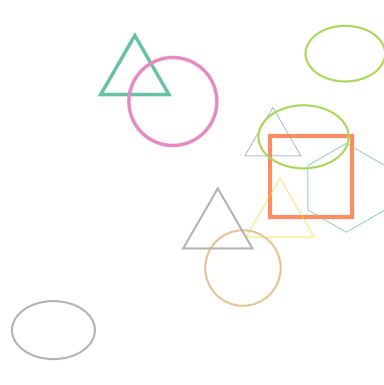[{"shape": "triangle", "thickness": 2.5, "radius": 0.51, "center": [0.35, 0.806]}, {"shape": "hexagon", "thickness": 0.5, "radius": 0.58, "center": [0.9, 0.512]}, {"shape": "square", "thickness": 3, "radius": 0.53, "center": [0.808, 0.541]}, {"shape": "triangle", "thickness": 0.5, "radius": 0.42, "center": [0.709, 0.637]}, {"shape": "circle", "thickness": 2.5, "radius": 0.57, "center": [0.449, 0.736]}, {"shape": "oval", "thickness": 1.5, "radius": 0.52, "center": [0.897, 0.861]}, {"shape": "oval", "thickness": 1.5, "radius": 0.59, "center": [0.788, 0.645]}, {"shape": "triangle", "thickness": 0.5, "radius": 0.51, "center": [0.728, 0.435]}, {"shape": "circle", "thickness": 1.5, "radius": 0.49, "center": [0.631, 0.304]}, {"shape": "oval", "thickness": 1.5, "radius": 0.54, "center": [0.139, 0.143]}, {"shape": "triangle", "thickness": 1.5, "radius": 0.52, "center": [0.566, 0.407]}]